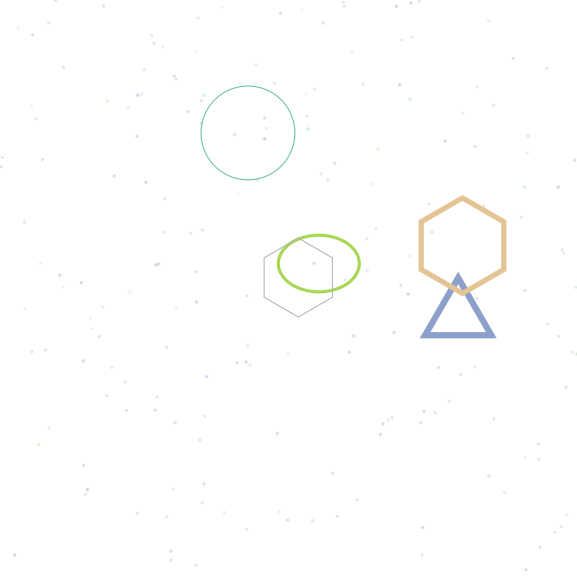[{"shape": "circle", "thickness": 0.5, "radius": 0.41, "center": [0.429, 0.769]}, {"shape": "triangle", "thickness": 3, "radius": 0.33, "center": [0.793, 0.452]}, {"shape": "oval", "thickness": 1.5, "radius": 0.35, "center": [0.552, 0.543]}, {"shape": "hexagon", "thickness": 2.5, "radius": 0.41, "center": [0.801, 0.574]}, {"shape": "hexagon", "thickness": 0.5, "radius": 0.34, "center": [0.516, 0.519]}]